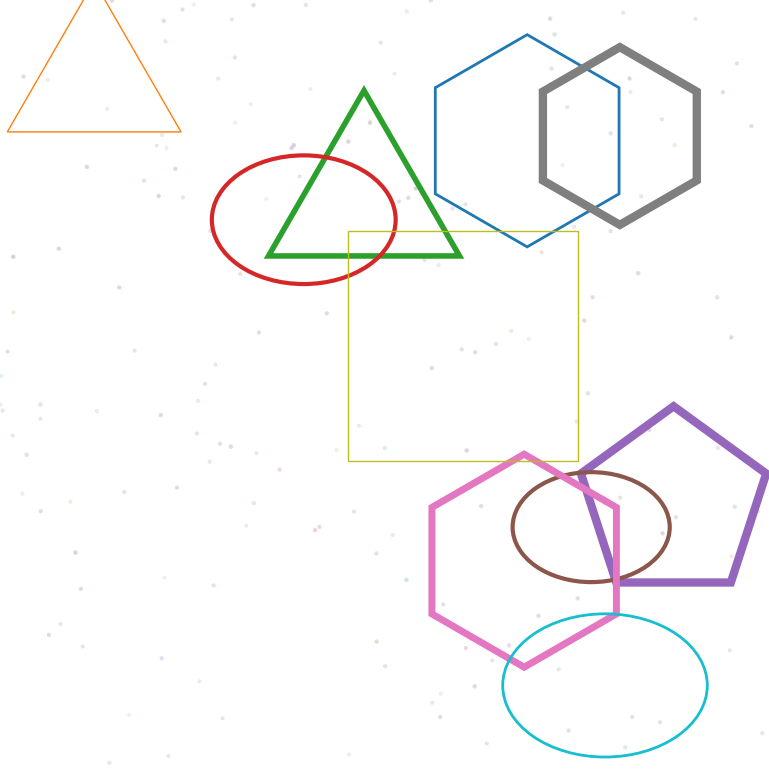[{"shape": "hexagon", "thickness": 1, "radius": 0.69, "center": [0.685, 0.817]}, {"shape": "triangle", "thickness": 0.5, "radius": 0.65, "center": [0.122, 0.894]}, {"shape": "triangle", "thickness": 2, "radius": 0.72, "center": [0.473, 0.739]}, {"shape": "oval", "thickness": 1.5, "radius": 0.6, "center": [0.394, 0.715]}, {"shape": "pentagon", "thickness": 3, "radius": 0.63, "center": [0.875, 0.346]}, {"shape": "oval", "thickness": 1.5, "radius": 0.51, "center": [0.768, 0.315]}, {"shape": "hexagon", "thickness": 2.5, "radius": 0.69, "center": [0.681, 0.272]}, {"shape": "hexagon", "thickness": 3, "radius": 0.58, "center": [0.805, 0.823]}, {"shape": "square", "thickness": 0.5, "radius": 0.75, "center": [0.601, 0.551]}, {"shape": "oval", "thickness": 1, "radius": 0.66, "center": [0.786, 0.11]}]